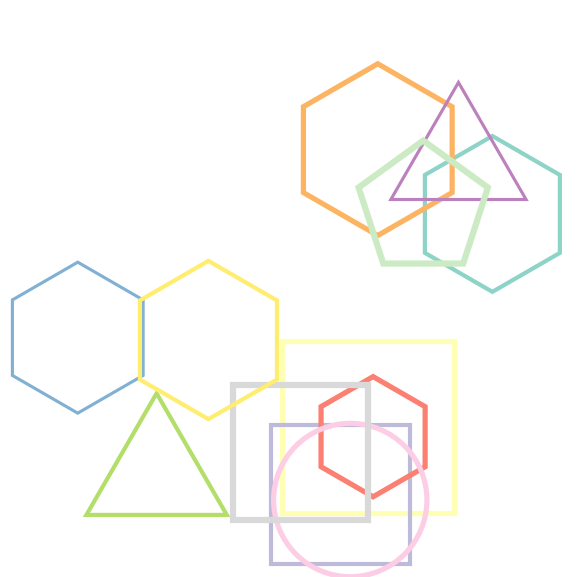[{"shape": "hexagon", "thickness": 2, "radius": 0.67, "center": [0.853, 0.629]}, {"shape": "square", "thickness": 2.5, "radius": 0.74, "center": [0.637, 0.26]}, {"shape": "square", "thickness": 2, "radius": 0.6, "center": [0.59, 0.143]}, {"shape": "hexagon", "thickness": 2.5, "radius": 0.52, "center": [0.646, 0.243]}, {"shape": "hexagon", "thickness": 1.5, "radius": 0.65, "center": [0.135, 0.414]}, {"shape": "hexagon", "thickness": 2.5, "radius": 0.74, "center": [0.654, 0.74]}, {"shape": "triangle", "thickness": 2, "radius": 0.7, "center": [0.271, 0.178]}, {"shape": "circle", "thickness": 2.5, "radius": 0.66, "center": [0.607, 0.133]}, {"shape": "square", "thickness": 3, "radius": 0.58, "center": [0.52, 0.216]}, {"shape": "triangle", "thickness": 1.5, "radius": 0.68, "center": [0.794, 0.721]}, {"shape": "pentagon", "thickness": 3, "radius": 0.59, "center": [0.733, 0.638]}, {"shape": "hexagon", "thickness": 2, "radius": 0.69, "center": [0.361, 0.41]}]